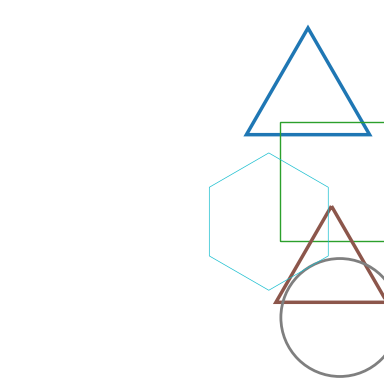[{"shape": "triangle", "thickness": 2.5, "radius": 0.92, "center": [0.8, 0.743]}, {"shape": "square", "thickness": 1, "radius": 0.78, "center": [0.882, 0.528]}, {"shape": "triangle", "thickness": 2.5, "radius": 0.83, "center": [0.861, 0.298]}, {"shape": "circle", "thickness": 2, "radius": 0.77, "center": [0.883, 0.175]}, {"shape": "hexagon", "thickness": 0.5, "radius": 0.89, "center": [0.698, 0.424]}]